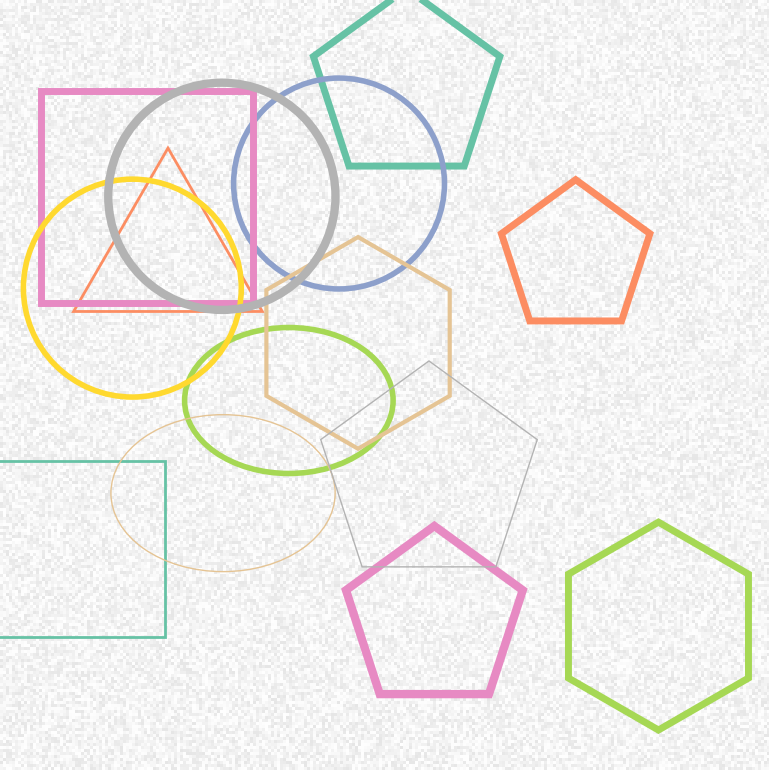[{"shape": "square", "thickness": 1, "radius": 0.57, "center": [0.101, 0.287]}, {"shape": "pentagon", "thickness": 2.5, "radius": 0.64, "center": [0.528, 0.887]}, {"shape": "triangle", "thickness": 1, "radius": 0.71, "center": [0.218, 0.666]}, {"shape": "pentagon", "thickness": 2.5, "radius": 0.51, "center": [0.748, 0.665]}, {"shape": "circle", "thickness": 2, "radius": 0.68, "center": [0.44, 0.762]}, {"shape": "pentagon", "thickness": 3, "radius": 0.6, "center": [0.564, 0.196]}, {"shape": "square", "thickness": 2.5, "radius": 0.69, "center": [0.191, 0.744]}, {"shape": "oval", "thickness": 2, "radius": 0.68, "center": [0.375, 0.48]}, {"shape": "hexagon", "thickness": 2.5, "radius": 0.67, "center": [0.855, 0.187]}, {"shape": "circle", "thickness": 2, "radius": 0.71, "center": [0.172, 0.626]}, {"shape": "oval", "thickness": 0.5, "radius": 0.73, "center": [0.29, 0.36]}, {"shape": "hexagon", "thickness": 1.5, "radius": 0.69, "center": [0.465, 0.555]}, {"shape": "pentagon", "thickness": 0.5, "radius": 0.74, "center": [0.557, 0.383]}, {"shape": "circle", "thickness": 3, "radius": 0.74, "center": [0.288, 0.745]}]